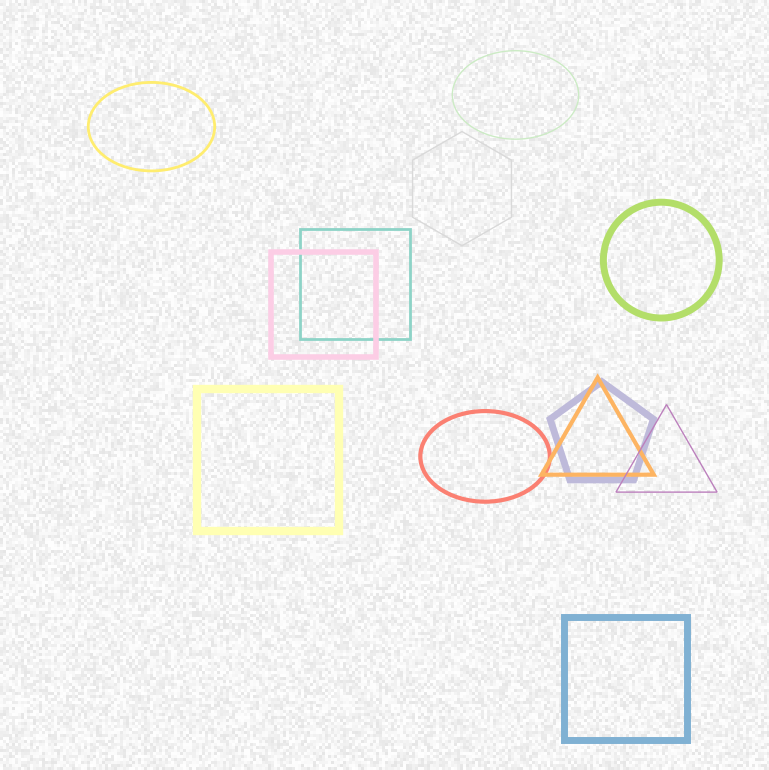[{"shape": "square", "thickness": 1, "radius": 0.36, "center": [0.461, 0.631]}, {"shape": "square", "thickness": 3, "radius": 0.46, "center": [0.348, 0.403]}, {"shape": "pentagon", "thickness": 2.5, "radius": 0.35, "center": [0.782, 0.434]}, {"shape": "oval", "thickness": 1.5, "radius": 0.42, "center": [0.63, 0.407]}, {"shape": "square", "thickness": 2.5, "radius": 0.4, "center": [0.812, 0.119]}, {"shape": "triangle", "thickness": 1.5, "radius": 0.42, "center": [0.776, 0.426]}, {"shape": "circle", "thickness": 2.5, "radius": 0.38, "center": [0.859, 0.662]}, {"shape": "square", "thickness": 2, "radius": 0.34, "center": [0.42, 0.604]}, {"shape": "hexagon", "thickness": 0.5, "radius": 0.37, "center": [0.6, 0.755]}, {"shape": "triangle", "thickness": 0.5, "radius": 0.38, "center": [0.866, 0.399]}, {"shape": "oval", "thickness": 0.5, "radius": 0.41, "center": [0.669, 0.877]}, {"shape": "oval", "thickness": 1, "radius": 0.41, "center": [0.197, 0.836]}]